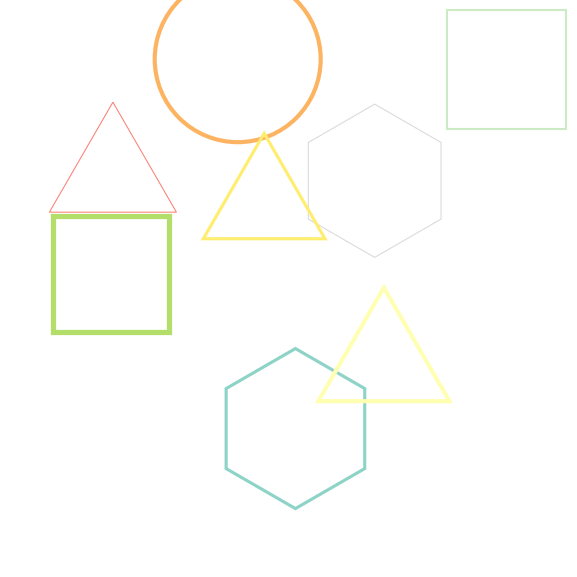[{"shape": "hexagon", "thickness": 1.5, "radius": 0.69, "center": [0.512, 0.257]}, {"shape": "triangle", "thickness": 2, "radius": 0.66, "center": [0.665, 0.37]}, {"shape": "triangle", "thickness": 0.5, "radius": 0.64, "center": [0.196, 0.695]}, {"shape": "circle", "thickness": 2, "radius": 0.72, "center": [0.412, 0.897]}, {"shape": "square", "thickness": 2.5, "radius": 0.5, "center": [0.193, 0.524]}, {"shape": "hexagon", "thickness": 0.5, "radius": 0.66, "center": [0.649, 0.686]}, {"shape": "square", "thickness": 1, "radius": 0.52, "center": [0.877, 0.879]}, {"shape": "triangle", "thickness": 1.5, "radius": 0.61, "center": [0.457, 0.647]}]